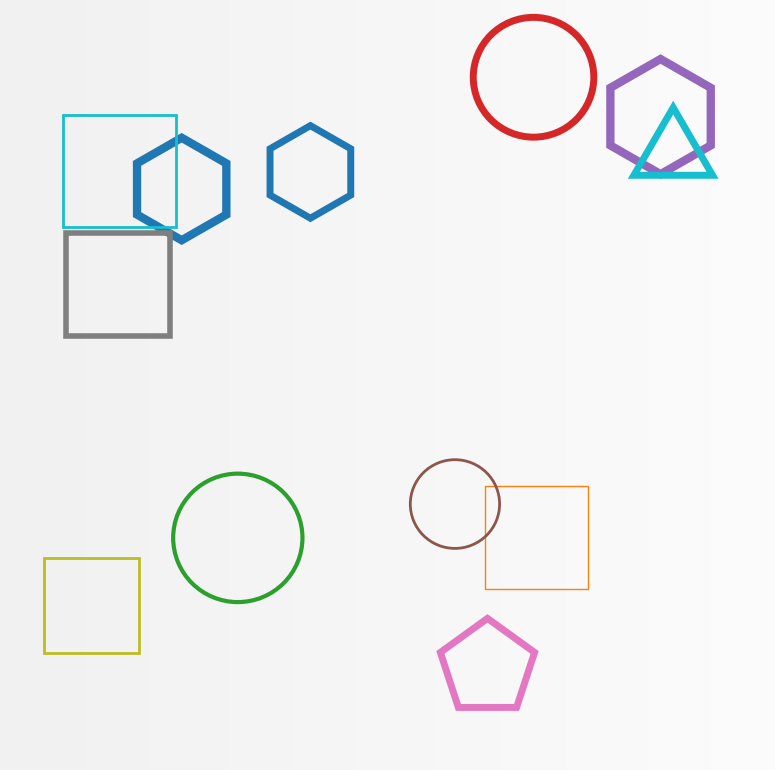[{"shape": "hexagon", "thickness": 3, "radius": 0.33, "center": [0.234, 0.755]}, {"shape": "hexagon", "thickness": 2.5, "radius": 0.3, "center": [0.401, 0.777]}, {"shape": "square", "thickness": 0.5, "radius": 0.33, "center": [0.692, 0.302]}, {"shape": "circle", "thickness": 1.5, "radius": 0.42, "center": [0.307, 0.301]}, {"shape": "circle", "thickness": 2.5, "radius": 0.39, "center": [0.688, 0.9]}, {"shape": "hexagon", "thickness": 3, "radius": 0.37, "center": [0.852, 0.849]}, {"shape": "circle", "thickness": 1, "radius": 0.29, "center": [0.587, 0.345]}, {"shape": "pentagon", "thickness": 2.5, "radius": 0.32, "center": [0.629, 0.133]}, {"shape": "square", "thickness": 2, "radius": 0.33, "center": [0.152, 0.63]}, {"shape": "square", "thickness": 1, "radius": 0.31, "center": [0.118, 0.214]}, {"shape": "triangle", "thickness": 2.5, "radius": 0.29, "center": [0.869, 0.802]}, {"shape": "square", "thickness": 1, "radius": 0.36, "center": [0.154, 0.778]}]